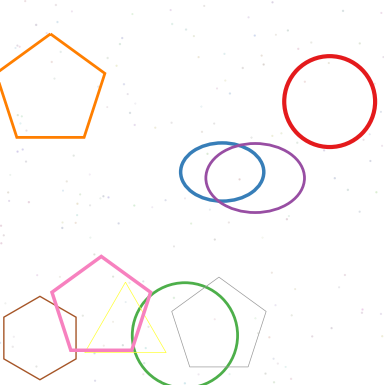[{"shape": "circle", "thickness": 3, "radius": 0.59, "center": [0.856, 0.736]}, {"shape": "oval", "thickness": 2.5, "radius": 0.54, "center": [0.577, 0.553]}, {"shape": "circle", "thickness": 2, "radius": 0.68, "center": [0.48, 0.129]}, {"shape": "oval", "thickness": 2, "radius": 0.64, "center": [0.663, 0.538]}, {"shape": "pentagon", "thickness": 2, "radius": 0.74, "center": [0.131, 0.763]}, {"shape": "triangle", "thickness": 0.5, "radius": 0.61, "center": [0.326, 0.145]}, {"shape": "hexagon", "thickness": 1, "radius": 0.54, "center": [0.104, 0.122]}, {"shape": "pentagon", "thickness": 2.5, "radius": 0.67, "center": [0.263, 0.199]}, {"shape": "pentagon", "thickness": 0.5, "radius": 0.64, "center": [0.569, 0.151]}]